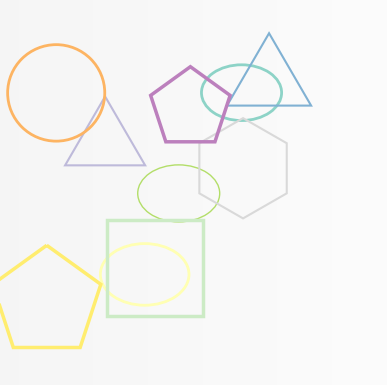[{"shape": "oval", "thickness": 2, "radius": 0.52, "center": [0.623, 0.759]}, {"shape": "oval", "thickness": 2, "radius": 0.57, "center": [0.373, 0.287]}, {"shape": "triangle", "thickness": 1.5, "radius": 0.6, "center": [0.271, 0.63]}, {"shape": "triangle", "thickness": 1.5, "radius": 0.63, "center": [0.694, 0.788]}, {"shape": "circle", "thickness": 2, "radius": 0.63, "center": [0.145, 0.759]}, {"shape": "oval", "thickness": 1, "radius": 0.53, "center": [0.461, 0.498]}, {"shape": "hexagon", "thickness": 1.5, "radius": 0.65, "center": [0.627, 0.563]}, {"shape": "pentagon", "thickness": 2.5, "radius": 0.54, "center": [0.491, 0.719]}, {"shape": "square", "thickness": 2.5, "radius": 0.62, "center": [0.4, 0.303]}, {"shape": "pentagon", "thickness": 2.5, "radius": 0.73, "center": [0.121, 0.216]}]